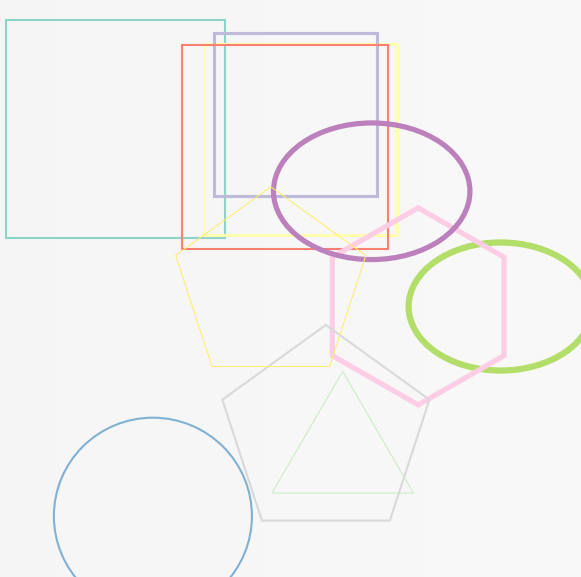[{"shape": "square", "thickness": 1, "radius": 0.94, "center": [0.199, 0.775]}, {"shape": "square", "thickness": 1.5, "radius": 0.83, "center": [0.517, 0.758]}, {"shape": "square", "thickness": 1.5, "radius": 0.7, "center": [0.508, 0.801]}, {"shape": "square", "thickness": 1, "radius": 0.88, "center": [0.49, 0.744]}, {"shape": "circle", "thickness": 1, "radius": 0.85, "center": [0.263, 0.106]}, {"shape": "oval", "thickness": 3, "radius": 0.79, "center": [0.861, 0.468]}, {"shape": "hexagon", "thickness": 2.5, "radius": 0.85, "center": [0.719, 0.469]}, {"shape": "pentagon", "thickness": 1, "radius": 0.94, "center": [0.561, 0.249]}, {"shape": "oval", "thickness": 2.5, "radius": 0.84, "center": [0.639, 0.668]}, {"shape": "triangle", "thickness": 0.5, "radius": 0.7, "center": [0.59, 0.216]}, {"shape": "pentagon", "thickness": 0.5, "radius": 0.86, "center": [0.466, 0.504]}]